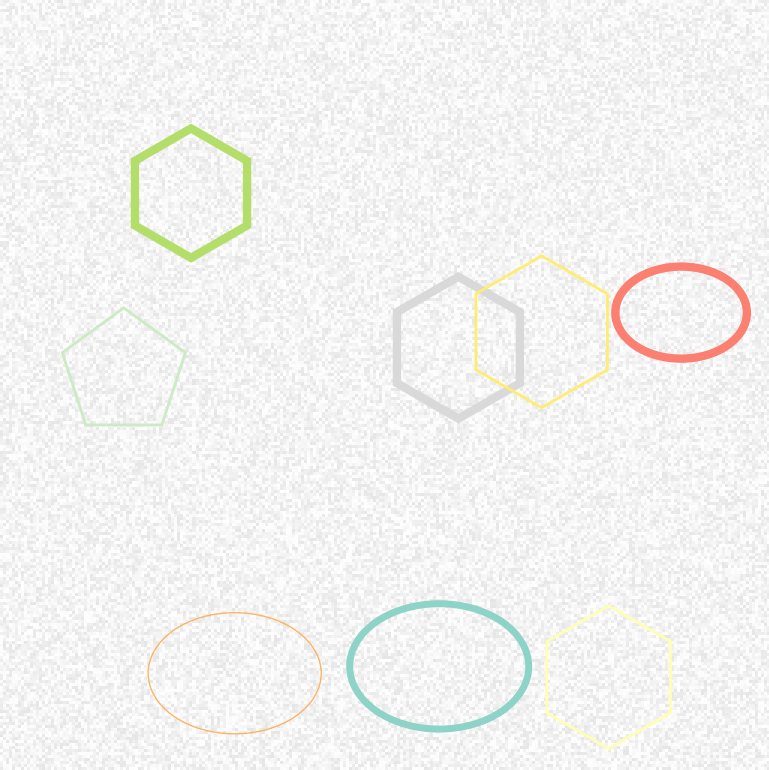[{"shape": "oval", "thickness": 2.5, "radius": 0.58, "center": [0.57, 0.135]}, {"shape": "hexagon", "thickness": 1, "radius": 0.46, "center": [0.79, 0.121]}, {"shape": "oval", "thickness": 3, "radius": 0.43, "center": [0.885, 0.594]}, {"shape": "oval", "thickness": 0.5, "radius": 0.56, "center": [0.305, 0.126]}, {"shape": "hexagon", "thickness": 3, "radius": 0.42, "center": [0.248, 0.749]}, {"shape": "hexagon", "thickness": 3, "radius": 0.46, "center": [0.595, 0.548]}, {"shape": "pentagon", "thickness": 1, "radius": 0.42, "center": [0.161, 0.516]}, {"shape": "hexagon", "thickness": 1, "radius": 0.49, "center": [0.703, 0.569]}]